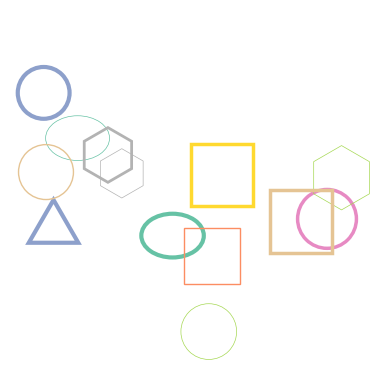[{"shape": "oval", "thickness": 3, "radius": 0.41, "center": [0.448, 0.388]}, {"shape": "oval", "thickness": 0.5, "radius": 0.42, "center": [0.202, 0.641]}, {"shape": "square", "thickness": 1, "radius": 0.37, "center": [0.551, 0.336]}, {"shape": "circle", "thickness": 3, "radius": 0.34, "center": [0.113, 0.759]}, {"shape": "triangle", "thickness": 3, "radius": 0.37, "center": [0.139, 0.407]}, {"shape": "circle", "thickness": 2.5, "radius": 0.38, "center": [0.849, 0.431]}, {"shape": "hexagon", "thickness": 0.5, "radius": 0.42, "center": [0.887, 0.538]}, {"shape": "circle", "thickness": 0.5, "radius": 0.36, "center": [0.542, 0.139]}, {"shape": "square", "thickness": 2.5, "radius": 0.4, "center": [0.576, 0.545]}, {"shape": "circle", "thickness": 1, "radius": 0.36, "center": [0.119, 0.553]}, {"shape": "square", "thickness": 2.5, "radius": 0.41, "center": [0.781, 0.425]}, {"shape": "hexagon", "thickness": 2, "radius": 0.36, "center": [0.28, 0.597]}, {"shape": "hexagon", "thickness": 0.5, "radius": 0.32, "center": [0.316, 0.55]}]